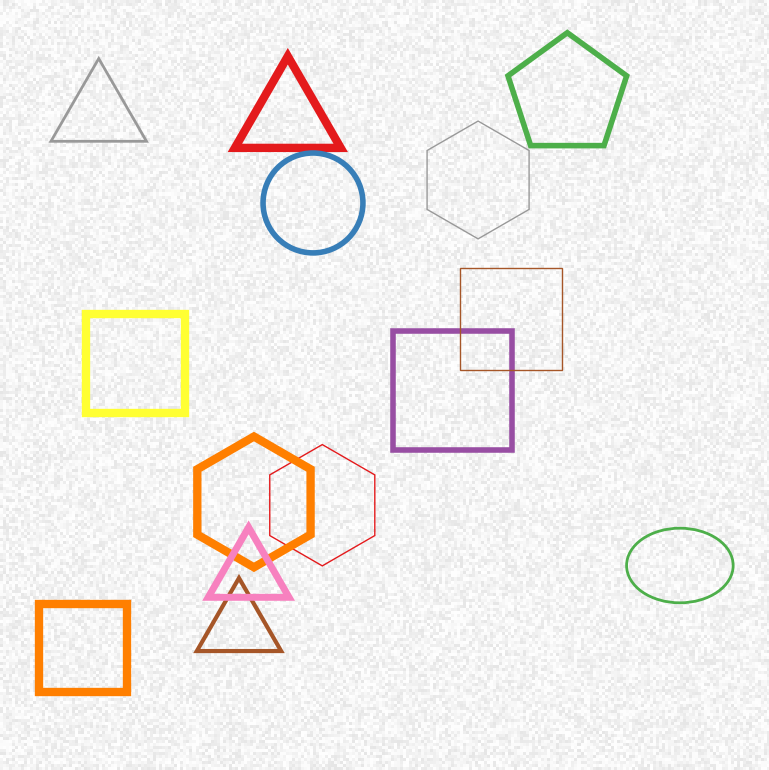[{"shape": "hexagon", "thickness": 0.5, "radius": 0.39, "center": [0.419, 0.344]}, {"shape": "triangle", "thickness": 3, "radius": 0.4, "center": [0.374, 0.848]}, {"shape": "circle", "thickness": 2, "radius": 0.32, "center": [0.406, 0.736]}, {"shape": "pentagon", "thickness": 2, "radius": 0.41, "center": [0.737, 0.876]}, {"shape": "oval", "thickness": 1, "radius": 0.35, "center": [0.883, 0.266]}, {"shape": "square", "thickness": 2, "radius": 0.39, "center": [0.588, 0.493]}, {"shape": "hexagon", "thickness": 3, "radius": 0.42, "center": [0.33, 0.348]}, {"shape": "square", "thickness": 3, "radius": 0.29, "center": [0.108, 0.158]}, {"shape": "square", "thickness": 3, "radius": 0.32, "center": [0.176, 0.528]}, {"shape": "square", "thickness": 0.5, "radius": 0.33, "center": [0.664, 0.586]}, {"shape": "triangle", "thickness": 1.5, "radius": 0.32, "center": [0.31, 0.186]}, {"shape": "triangle", "thickness": 2.5, "radius": 0.3, "center": [0.323, 0.255]}, {"shape": "triangle", "thickness": 1, "radius": 0.36, "center": [0.128, 0.852]}, {"shape": "hexagon", "thickness": 0.5, "radius": 0.38, "center": [0.621, 0.766]}]